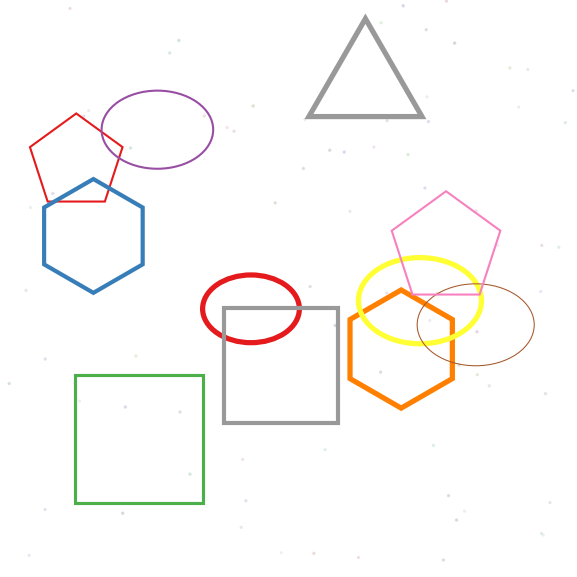[{"shape": "oval", "thickness": 2.5, "radius": 0.42, "center": [0.435, 0.464]}, {"shape": "pentagon", "thickness": 1, "radius": 0.42, "center": [0.132, 0.718]}, {"shape": "hexagon", "thickness": 2, "radius": 0.49, "center": [0.162, 0.591]}, {"shape": "square", "thickness": 1.5, "radius": 0.56, "center": [0.241, 0.239]}, {"shape": "oval", "thickness": 1, "radius": 0.48, "center": [0.273, 0.775]}, {"shape": "hexagon", "thickness": 2.5, "radius": 0.51, "center": [0.695, 0.395]}, {"shape": "oval", "thickness": 2.5, "radius": 0.53, "center": [0.727, 0.478]}, {"shape": "oval", "thickness": 0.5, "radius": 0.51, "center": [0.824, 0.437]}, {"shape": "pentagon", "thickness": 1, "radius": 0.49, "center": [0.772, 0.569]}, {"shape": "square", "thickness": 2, "radius": 0.5, "center": [0.486, 0.366]}, {"shape": "triangle", "thickness": 2.5, "radius": 0.56, "center": [0.633, 0.854]}]